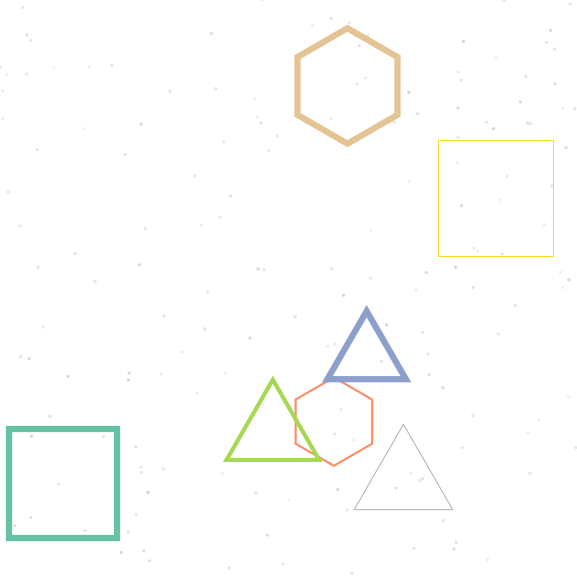[{"shape": "square", "thickness": 3, "radius": 0.47, "center": [0.109, 0.162]}, {"shape": "hexagon", "thickness": 1, "radius": 0.38, "center": [0.578, 0.269]}, {"shape": "triangle", "thickness": 3, "radius": 0.39, "center": [0.635, 0.382]}, {"shape": "triangle", "thickness": 2, "radius": 0.46, "center": [0.472, 0.249]}, {"shape": "square", "thickness": 0.5, "radius": 0.5, "center": [0.859, 0.656]}, {"shape": "hexagon", "thickness": 3, "radius": 0.5, "center": [0.602, 0.85]}, {"shape": "triangle", "thickness": 0.5, "radius": 0.49, "center": [0.699, 0.166]}]